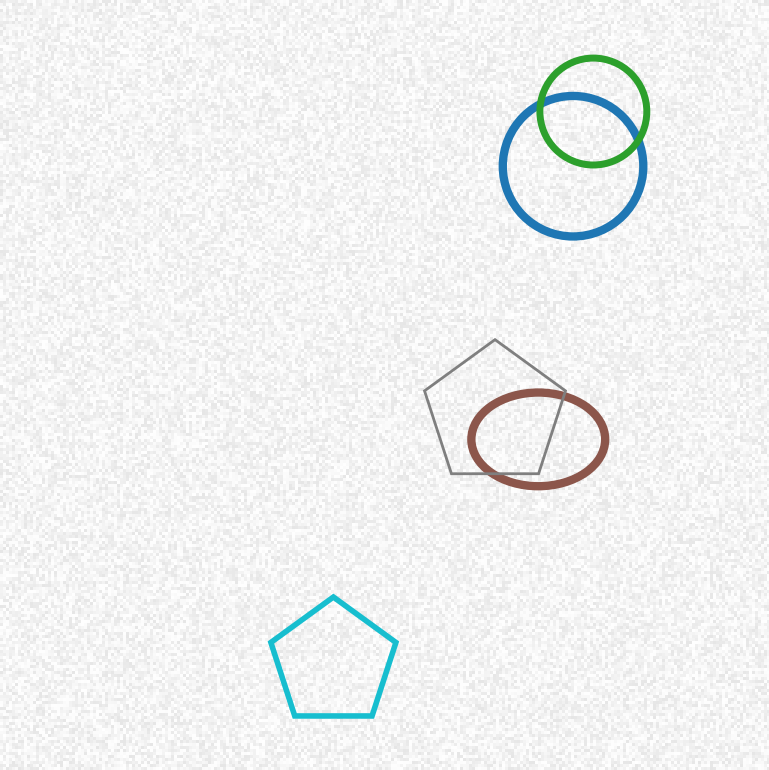[{"shape": "circle", "thickness": 3, "radius": 0.46, "center": [0.744, 0.784]}, {"shape": "circle", "thickness": 2.5, "radius": 0.35, "center": [0.771, 0.855]}, {"shape": "oval", "thickness": 3, "radius": 0.43, "center": [0.699, 0.429]}, {"shape": "pentagon", "thickness": 1, "radius": 0.48, "center": [0.643, 0.463]}, {"shape": "pentagon", "thickness": 2, "radius": 0.43, "center": [0.433, 0.139]}]